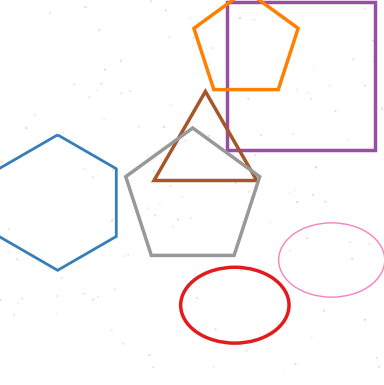[{"shape": "oval", "thickness": 2.5, "radius": 0.7, "center": [0.61, 0.207]}, {"shape": "hexagon", "thickness": 2, "radius": 0.88, "center": [0.15, 0.474]}, {"shape": "square", "thickness": 2.5, "radius": 0.96, "center": [0.781, 0.802]}, {"shape": "pentagon", "thickness": 2.5, "radius": 0.71, "center": [0.639, 0.882]}, {"shape": "triangle", "thickness": 2.5, "radius": 0.77, "center": [0.534, 0.608]}, {"shape": "oval", "thickness": 1, "radius": 0.69, "center": [0.862, 0.325]}, {"shape": "pentagon", "thickness": 2.5, "radius": 0.91, "center": [0.501, 0.485]}]